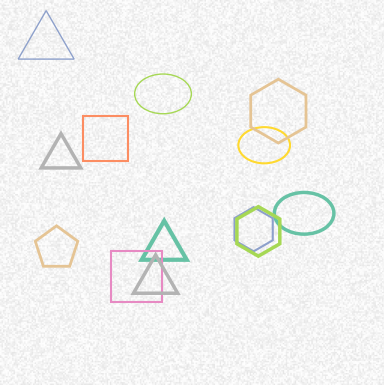[{"shape": "triangle", "thickness": 3, "radius": 0.34, "center": [0.427, 0.359]}, {"shape": "oval", "thickness": 2.5, "radius": 0.39, "center": [0.79, 0.446]}, {"shape": "square", "thickness": 1.5, "radius": 0.29, "center": [0.274, 0.639]}, {"shape": "hexagon", "thickness": 1.5, "radius": 0.29, "center": [0.659, 0.405]}, {"shape": "triangle", "thickness": 1, "radius": 0.42, "center": [0.12, 0.888]}, {"shape": "square", "thickness": 1.5, "radius": 0.33, "center": [0.354, 0.281]}, {"shape": "hexagon", "thickness": 2.5, "radius": 0.32, "center": [0.671, 0.399]}, {"shape": "oval", "thickness": 1, "radius": 0.37, "center": [0.423, 0.756]}, {"shape": "oval", "thickness": 1.5, "radius": 0.34, "center": [0.686, 0.623]}, {"shape": "pentagon", "thickness": 2, "radius": 0.29, "center": [0.147, 0.355]}, {"shape": "hexagon", "thickness": 2, "radius": 0.41, "center": [0.723, 0.711]}, {"shape": "triangle", "thickness": 2.5, "radius": 0.3, "center": [0.158, 0.594]}, {"shape": "triangle", "thickness": 2.5, "radius": 0.33, "center": [0.404, 0.272]}]